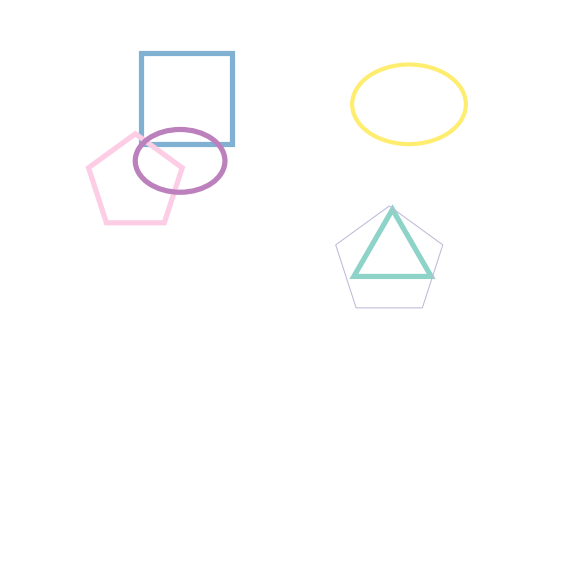[{"shape": "triangle", "thickness": 2.5, "radius": 0.39, "center": [0.68, 0.559]}, {"shape": "pentagon", "thickness": 0.5, "radius": 0.49, "center": [0.674, 0.545]}, {"shape": "square", "thickness": 2.5, "radius": 0.4, "center": [0.323, 0.829]}, {"shape": "pentagon", "thickness": 2.5, "radius": 0.43, "center": [0.234, 0.682]}, {"shape": "oval", "thickness": 2.5, "radius": 0.39, "center": [0.312, 0.721]}, {"shape": "oval", "thickness": 2, "radius": 0.49, "center": [0.708, 0.819]}]